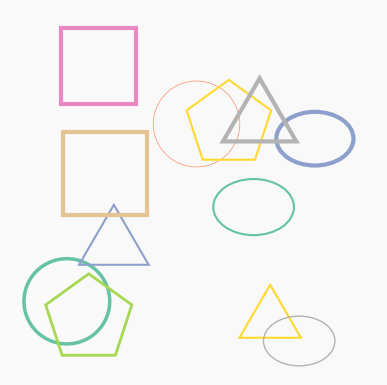[{"shape": "circle", "thickness": 2.5, "radius": 0.55, "center": [0.172, 0.217]}, {"shape": "oval", "thickness": 1.5, "radius": 0.52, "center": [0.654, 0.462]}, {"shape": "circle", "thickness": 0.5, "radius": 0.56, "center": [0.507, 0.678]}, {"shape": "oval", "thickness": 3, "radius": 0.5, "center": [0.813, 0.64]}, {"shape": "triangle", "thickness": 1.5, "radius": 0.52, "center": [0.294, 0.364]}, {"shape": "square", "thickness": 3, "radius": 0.49, "center": [0.254, 0.828]}, {"shape": "pentagon", "thickness": 2, "radius": 0.58, "center": [0.229, 0.172]}, {"shape": "triangle", "thickness": 1.5, "radius": 0.46, "center": [0.697, 0.169]}, {"shape": "pentagon", "thickness": 1.5, "radius": 0.57, "center": [0.591, 0.678]}, {"shape": "square", "thickness": 3, "radius": 0.54, "center": [0.271, 0.548]}, {"shape": "triangle", "thickness": 3, "radius": 0.55, "center": [0.67, 0.687]}, {"shape": "oval", "thickness": 1, "radius": 0.46, "center": [0.772, 0.114]}]